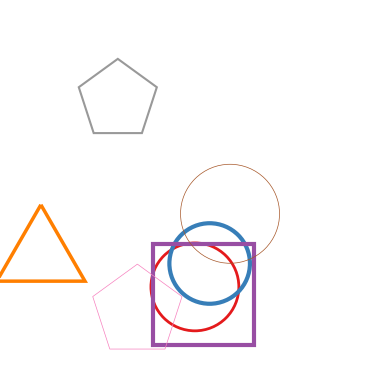[{"shape": "circle", "thickness": 2, "radius": 0.57, "center": [0.506, 0.255]}, {"shape": "circle", "thickness": 3, "radius": 0.52, "center": [0.545, 0.316]}, {"shape": "square", "thickness": 3, "radius": 0.66, "center": [0.528, 0.236]}, {"shape": "triangle", "thickness": 2.5, "radius": 0.66, "center": [0.106, 0.336]}, {"shape": "circle", "thickness": 0.5, "radius": 0.64, "center": [0.597, 0.445]}, {"shape": "pentagon", "thickness": 0.5, "radius": 0.61, "center": [0.357, 0.192]}, {"shape": "pentagon", "thickness": 1.5, "radius": 0.53, "center": [0.306, 0.741]}]